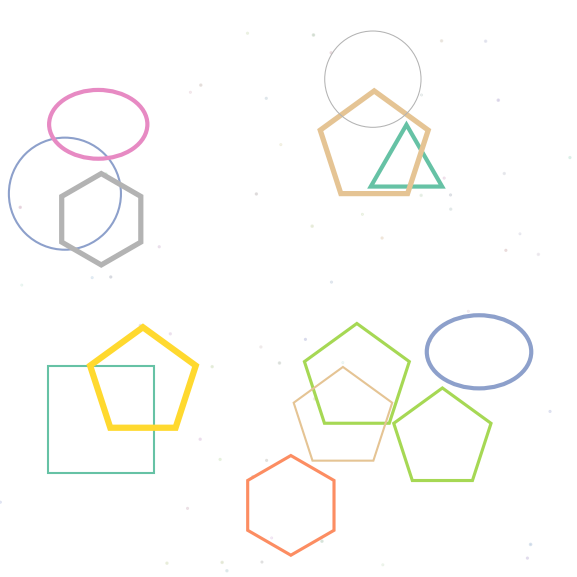[{"shape": "triangle", "thickness": 2, "radius": 0.36, "center": [0.704, 0.712]}, {"shape": "square", "thickness": 1, "radius": 0.46, "center": [0.175, 0.273]}, {"shape": "hexagon", "thickness": 1.5, "radius": 0.43, "center": [0.504, 0.124]}, {"shape": "oval", "thickness": 2, "radius": 0.45, "center": [0.829, 0.39]}, {"shape": "circle", "thickness": 1, "radius": 0.49, "center": [0.112, 0.664]}, {"shape": "oval", "thickness": 2, "radius": 0.43, "center": [0.17, 0.784]}, {"shape": "pentagon", "thickness": 1.5, "radius": 0.48, "center": [0.618, 0.343]}, {"shape": "pentagon", "thickness": 1.5, "radius": 0.44, "center": [0.766, 0.239]}, {"shape": "pentagon", "thickness": 3, "radius": 0.48, "center": [0.248, 0.336]}, {"shape": "pentagon", "thickness": 1, "radius": 0.45, "center": [0.594, 0.274]}, {"shape": "pentagon", "thickness": 2.5, "radius": 0.49, "center": [0.648, 0.743]}, {"shape": "hexagon", "thickness": 2.5, "radius": 0.4, "center": [0.175, 0.619]}, {"shape": "circle", "thickness": 0.5, "radius": 0.42, "center": [0.646, 0.862]}]